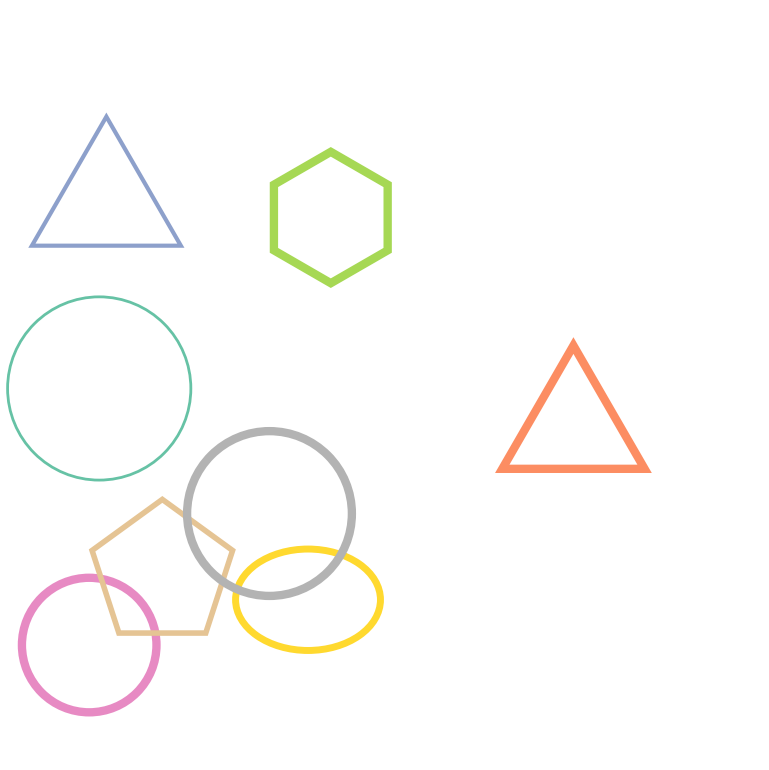[{"shape": "circle", "thickness": 1, "radius": 0.6, "center": [0.129, 0.495]}, {"shape": "triangle", "thickness": 3, "radius": 0.53, "center": [0.745, 0.445]}, {"shape": "triangle", "thickness": 1.5, "radius": 0.56, "center": [0.138, 0.737]}, {"shape": "circle", "thickness": 3, "radius": 0.44, "center": [0.116, 0.162]}, {"shape": "hexagon", "thickness": 3, "radius": 0.43, "center": [0.43, 0.718]}, {"shape": "oval", "thickness": 2.5, "radius": 0.47, "center": [0.4, 0.221]}, {"shape": "pentagon", "thickness": 2, "radius": 0.48, "center": [0.211, 0.255]}, {"shape": "circle", "thickness": 3, "radius": 0.54, "center": [0.35, 0.333]}]